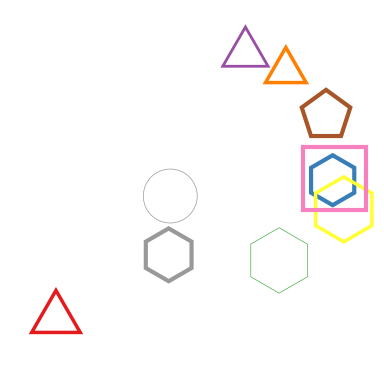[{"shape": "triangle", "thickness": 2.5, "radius": 0.36, "center": [0.145, 0.173]}, {"shape": "hexagon", "thickness": 3, "radius": 0.32, "center": [0.864, 0.532]}, {"shape": "hexagon", "thickness": 0.5, "radius": 0.42, "center": [0.725, 0.324]}, {"shape": "triangle", "thickness": 2, "radius": 0.34, "center": [0.637, 0.862]}, {"shape": "triangle", "thickness": 2.5, "radius": 0.3, "center": [0.742, 0.816]}, {"shape": "hexagon", "thickness": 2.5, "radius": 0.42, "center": [0.893, 0.456]}, {"shape": "pentagon", "thickness": 3, "radius": 0.33, "center": [0.847, 0.7]}, {"shape": "square", "thickness": 3, "radius": 0.41, "center": [0.869, 0.536]}, {"shape": "circle", "thickness": 0.5, "radius": 0.35, "center": [0.442, 0.491]}, {"shape": "hexagon", "thickness": 3, "radius": 0.34, "center": [0.438, 0.338]}]